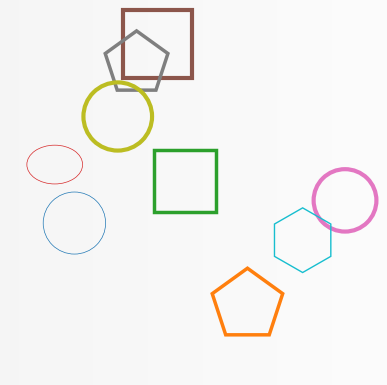[{"shape": "circle", "thickness": 0.5, "radius": 0.4, "center": [0.192, 0.421]}, {"shape": "pentagon", "thickness": 2.5, "radius": 0.48, "center": [0.639, 0.208]}, {"shape": "square", "thickness": 2.5, "radius": 0.4, "center": [0.478, 0.531]}, {"shape": "oval", "thickness": 0.5, "radius": 0.36, "center": [0.141, 0.573]}, {"shape": "square", "thickness": 3, "radius": 0.45, "center": [0.407, 0.886]}, {"shape": "circle", "thickness": 3, "radius": 0.41, "center": [0.89, 0.48]}, {"shape": "pentagon", "thickness": 2.5, "radius": 0.43, "center": [0.352, 0.835]}, {"shape": "circle", "thickness": 3, "radius": 0.44, "center": [0.304, 0.697]}, {"shape": "hexagon", "thickness": 1, "radius": 0.42, "center": [0.781, 0.376]}]